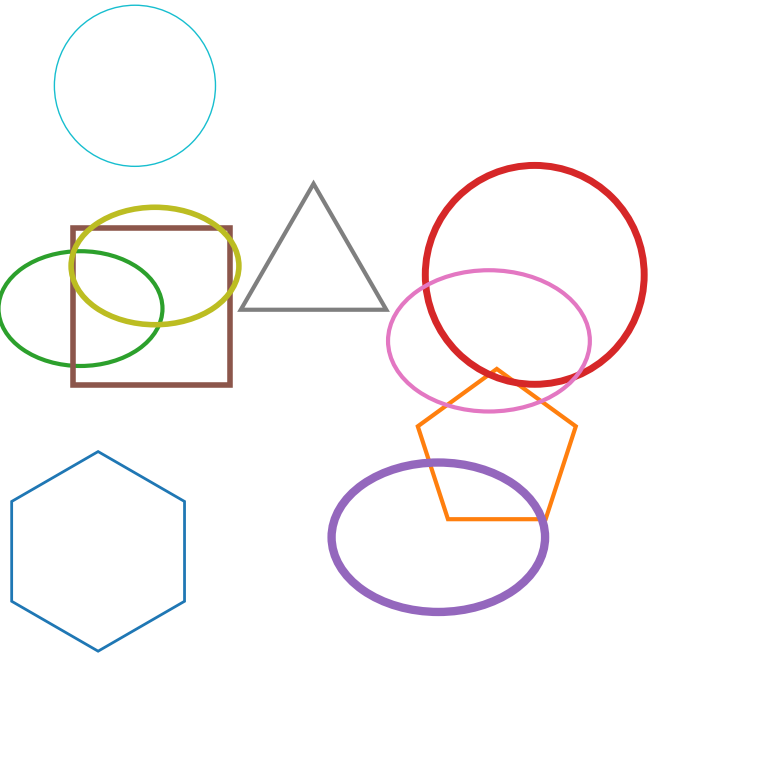[{"shape": "hexagon", "thickness": 1, "radius": 0.65, "center": [0.127, 0.284]}, {"shape": "pentagon", "thickness": 1.5, "radius": 0.54, "center": [0.645, 0.413]}, {"shape": "oval", "thickness": 1.5, "radius": 0.53, "center": [0.105, 0.599]}, {"shape": "circle", "thickness": 2.5, "radius": 0.71, "center": [0.694, 0.643]}, {"shape": "oval", "thickness": 3, "radius": 0.69, "center": [0.569, 0.302]}, {"shape": "square", "thickness": 2, "radius": 0.51, "center": [0.196, 0.602]}, {"shape": "oval", "thickness": 1.5, "radius": 0.66, "center": [0.635, 0.557]}, {"shape": "triangle", "thickness": 1.5, "radius": 0.55, "center": [0.407, 0.652]}, {"shape": "oval", "thickness": 2, "radius": 0.54, "center": [0.201, 0.655]}, {"shape": "circle", "thickness": 0.5, "radius": 0.52, "center": [0.175, 0.889]}]